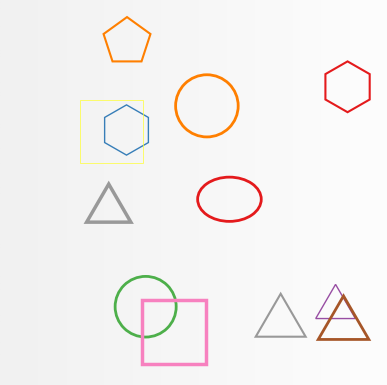[{"shape": "oval", "thickness": 2, "radius": 0.41, "center": [0.592, 0.482]}, {"shape": "hexagon", "thickness": 1.5, "radius": 0.33, "center": [0.897, 0.775]}, {"shape": "hexagon", "thickness": 1, "radius": 0.33, "center": [0.326, 0.662]}, {"shape": "circle", "thickness": 2, "radius": 0.39, "center": [0.376, 0.203]}, {"shape": "triangle", "thickness": 1, "radius": 0.3, "center": [0.866, 0.202]}, {"shape": "circle", "thickness": 2, "radius": 0.4, "center": [0.534, 0.725]}, {"shape": "pentagon", "thickness": 1.5, "radius": 0.32, "center": [0.328, 0.892]}, {"shape": "square", "thickness": 0.5, "radius": 0.41, "center": [0.288, 0.658]}, {"shape": "triangle", "thickness": 2, "radius": 0.38, "center": [0.887, 0.156]}, {"shape": "square", "thickness": 2.5, "radius": 0.41, "center": [0.449, 0.138]}, {"shape": "triangle", "thickness": 2.5, "radius": 0.33, "center": [0.281, 0.456]}, {"shape": "triangle", "thickness": 1.5, "radius": 0.37, "center": [0.724, 0.163]}]